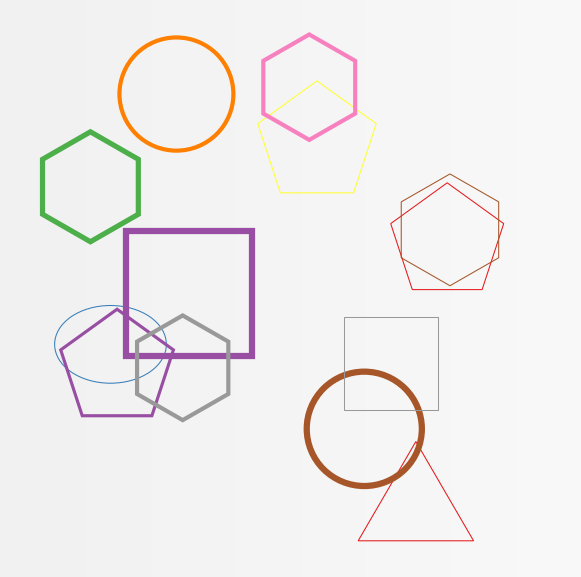[{"shape": "triangle", "thickness": 0.5, "radius": 0.57, "center": [0.715, 0.12]}, {"shape": "pentagon", "thickness": 0.5, "radius": 0.51, "center": [0.769, 0.58]}, {"shape": "oval", "thickness": 0.5, "radius": 0.48, "center": [0.19, 0.403]}, {"shape": "hexagon", "thickness": 2.5, "radius": 0.48, "center": [0.156, 0.676]}, {"shape": "square", "thickness": 3, "radius": 0.54, "center": [0.325, 0.491]}, {"shape": "pentagon", "thickness": 1.5, "radius": 0.51, "center": [0.201, 0.362]}, {"shape": "circle", "thickness": 2, "radius": 0.49, "center": [0.304, 0.836]}, {"shape": "pentagon", "thickness": 0.5, "radius": 0.54, "center": [0.545, 0.752]}, {"shape": "circle", "thickness": 3, "radius": 0.5, "center": [0.627, 0.257]}, {"shape": "hexagon", "thickness": 0.5, "radius": 0.48, "center": [0.774, 0.601]}, {"shape": "hexagon", "thickness": 2, "radius": 0.46, "center": [0.532, 0.848]}, {"shape": "hexagon", "thickness": 2, "radius": 0.45, "center": [0.314, 0.362]}, {"shape": "square", "thickness": 0.5, "radius": 0.4, "center": [0.673, 0.37]}]